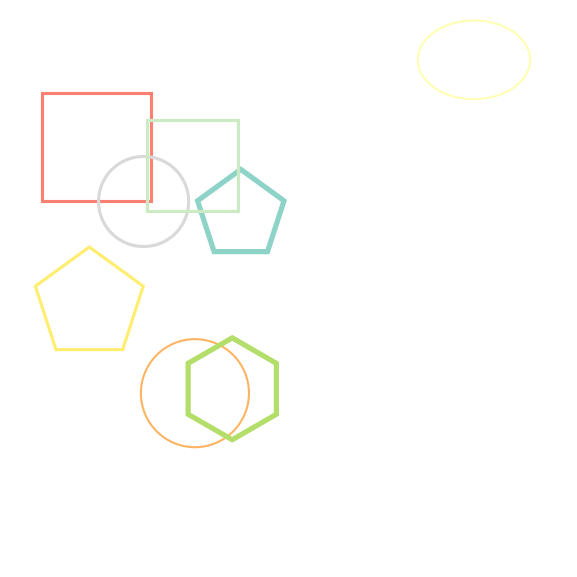[{"shape": "pentagon", "thickness": 2.5, "radius": 0.39, "center": [0.417, 0.627]}, {"shape": "oval", "thickness": 1, "radius": 0.49, "center": [0.821, 0.896]}, {"shape": "square", "thickness": 1.5, "radius": 0.47, "center": [0.167, 0.744]}, {"shape": "circle", "thickness": 1, "radius": 0.47, "center": [0.338, 0.318]}, {"shape": "hexagon", "thickness": 2.5, "radius": 0.44, "center": [0.402, 0.326]}, {"shape": "circle", "thickness": 1.5, "radius": 0.39, "center": [0.249, 0.65]}, {"shape": "square", "thickness": 1.5, "radius": 0.4, "center": [0.333, 0.713]}, {"shape": "pentagon", "thickness": 1.5, "radius": 0.49, "center": [0.155, 0.473]}]